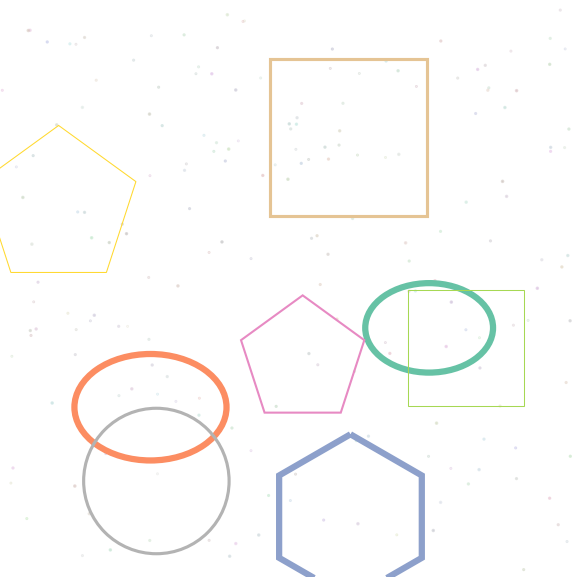[{"shape": "oval", "thickness": 3, "radius": 0.55, "center": [0.743, 0.431]}, {"shape": "oval", "thickness": 3, "radius": 0.66, "center": [0.261, 0.294]}, {"shape": "hexagon", "thickness": 3, "radius": 0.71, "center": [0.607, 0.104]}, {"shape": "pentagon", "thickness": 1, "radius": 0.56, "center": [0.524, 0.375]}, {"shape": "square", "thickness": 0.5, "radius": 0.5, "center": [0.807, 0.396]}, {"shape": "pentagon", "thickness": 0.5, "radius": 0.7, "center": [0.102, 0.641]}, {"shape": "square", "thickness": 1.5, "radius": 0.68, "center": [0.604, 0.76]}, {"shape": "circle", "thickness": 1.5, "radius": 0.63, "center": [0.271, 0.166]}]